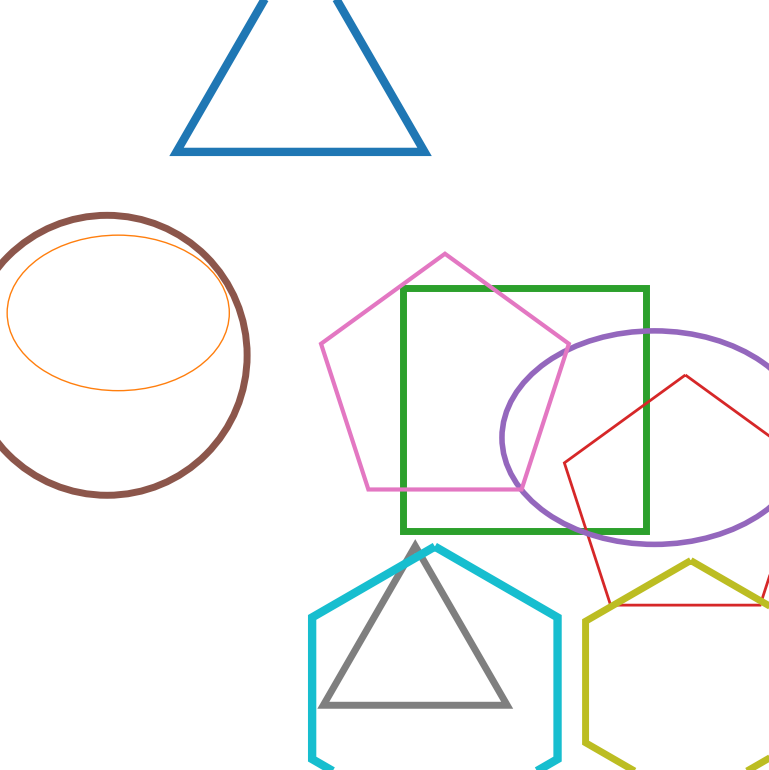[{"shape": "triangle", "thickness": 3, "radius": 0.93, "center": [0.39, 0.896]}, {"shape": "oval", "thickness": 0.5, "radius": 0.72, "center": [0.154, 0.594]}, {"shape": "square", "thickness": 2.5, "radius": 0.79, "center": [0.681, 0.468]}, {"shape": "pentagon", "thickness": 1, "radius": 0.83, "center": [0.89, 0.348]}, {"shape": "oval", "thickness": 2, "radius": 0.99, "center": [0.85, 0.432]}, {"shape": "circle", "thickness": 2.5, "radius": 0.91, "center": [0.139, 0.539]}, {"shape": "pentagon", "thickness": 1.5, "radius": 0.85, "center": [0.578, 0.501]}, {"shape": "triangle", "thickness": 2.5, "radius": 0.69, "center": [0.539, 0.153]}, {"shape": "hexagon", "thickness": 2.5, "radius": 0.79, "center": [0.897, 0.114]}, {"shape": "hexagon", "thickness": 3, "radius": 0.92, "center": [0.565, 0.106]}]